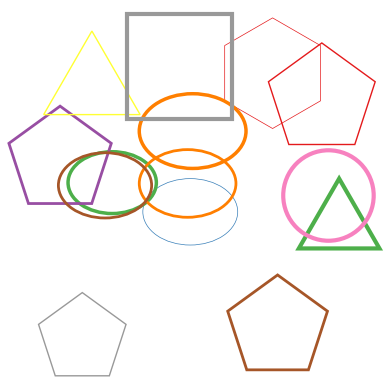[{"shape": "hexagon", "thickness": 0.5, "radius": 0.72, "center": [0.708, 0.81]}, {"shape": "pentagon", "thickness": 1, "radius": 0.73, "center": [0.836, 0.743]}, {"shape": "oval", "thickness": 0.5, "radius": 0.62, "center": [0.494, 0.45]}, {"shape": "triangle", "thickness": 3, "radius": 0.6, "center": [0.881, 0.415]}, {"shape": "oval", "thickness": 2.5, "radius": 0.57, "center": [0.291, 0.526]}, {"shape": "pentagon", "thickness": 2, "radius": 0.7, "center": [0.156, 0.584]}, {"shape": "oval", "thickness": 2.5, "radius": 0.69, "center": [0.5, 0.66]}, {"shape": "oval", "thickness": 2, "radius": 0.63, "center": [0.487, 0.524]}, {"shape": "triangle", "thickness": 1, "radius": 0.72, "center": [0.239, 0.775]}, {"shape": "oval", "thickness": 2, "radius": 0.61, "center": [0.273, 0.519]}, {"shape": "pentagon", "thickness": 2, "radius": 0.68, "center": [0.721, 0.15]}, {"shape": "circle", "thickness": 3, "radius": 0.59, "center": [0.853, 0.492]}, {"shape": "square", "thickness": 3, "radius": 0.68, "center": [0.465, 0.826]}, {"shape": "pentagon", "thickness": 1, "radius": 0.6, "center": [0.214, 0.121]}]